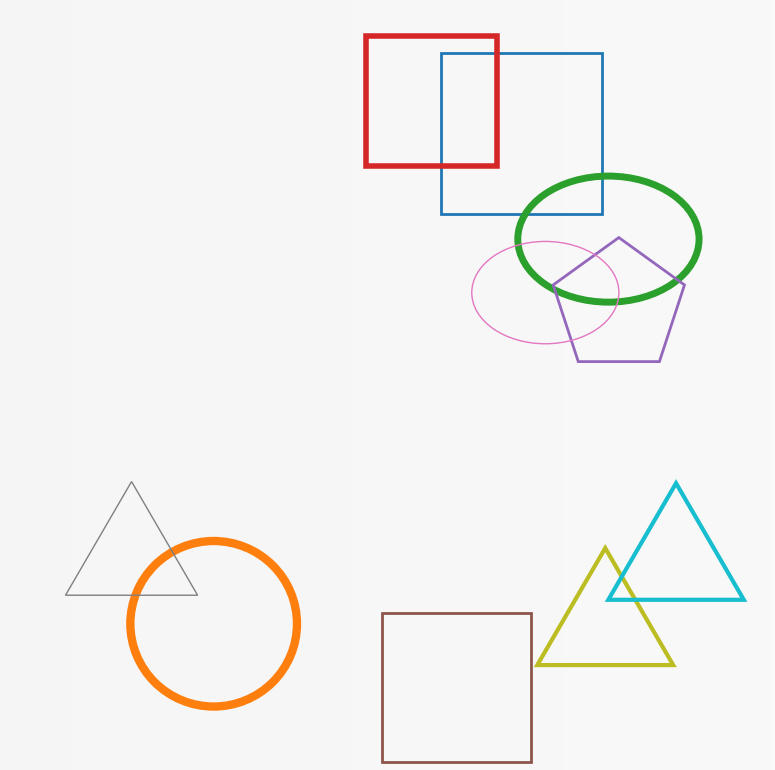[{"shape": "square", "thickness": 1, "radius": 0.52, "center": [0.673, 0.826]}, {"shape": "circle", "thickness": 3, "radius": 0.54, "center": [0.276, 0.19]}, {"shape": "oval", "thickness": 2.5, "radius": 0.58, "center": [0.785, 0.689]}, {"shape": "square", "thickness": 2, "radius": 0.42, "center": [0.557, 0.869]}, {"shape": "pentagon", "thickness": 1, "radius": 0.45, "center": [0.798, 0.602]}, {"shape": "square", "thickness": 1, "radius": 0.48, "center": [0.589, 0.107]}, {"shape": "oval", "thickness": 0.5, "radius": 0.47, "center": [0.704, 0.62]}, {"shape": "triangle", "thickness": 0.5, "radius": 0.49, "center": [0.17, 0.276]}, {"shape": "triangle", "thickness": 1.5, "radius": 0.51, "center": [0.781, 0.187]}, {"shape": "triangle", "thickness": 1.5, "radius": 0.5, "center": [0.872, 0.272]}]